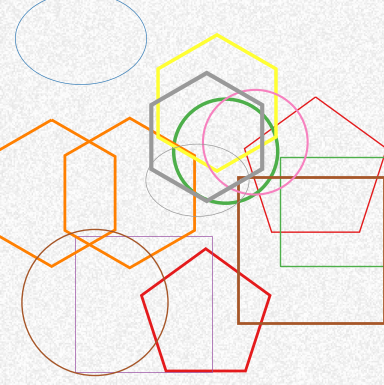[{"shape": "pentagon", "thickness": 2, "radius": 0.88, "center": [0.534, 0.178]}, {"shape": "pentagon", "thickness": 1, "radius": 0.97, "center": [0.82, 0.554]}, {"shape": "oval", "thickness": 0.5, "radius": 0.85, "center": [0.21, 0.9]}, {"shape": "circle", "thickness": 2.5, "radius": 0.68, "center": [0.586, 0.607]}, {"shape": "square", "thickness": 1, "radius": 0.71, "center": [0.868, 0.45]}, {"shape": "square", "thickness": 0.5, "radius": 0.89, "center": [0.373, 0.21]}, {"shape": "hexagon", "thickness": 2, "radius": 0.95, "center": [0.134, 0.498]}, {"shape": "hexagon", "thickness": 2, "radius": 0.97, "center": [0.337, 0.499]}, {"shape": "hexagon", "thickness": 2.5, "radius": 0.88, "center": [0.564, 0.733]}, {"shape": "circle", "thickness": 1, "radius": 0.95, "center": [0.247, 0.214]}, {"shape": "square", "thickness": 2, "radius": 0.95, "center": [0.808, 0.351]}, {"shape": "circle", "thickness": 1.5, "radius": 0.68, "center": [0.663, 0.631]}, {"shape": "oval", "thickness": 0.5, "radius": 0.67, "center": [0.513, 0.532]}, {"shape": "hexagon", "thickness": 3, "radius": 0.83, "center": [0.537, 0.644]}]